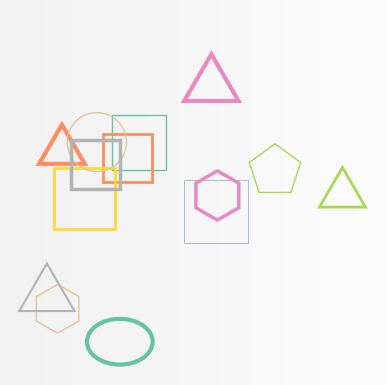[{"shape": "square", "thickness": 1, "radius": 0.35, "center": [0.358, 0.63]}, {"shape": "oval", "thickness": 3, "radius": 0.42, "center": [0.309, 0.112]}, {"shape": "triangle", "thickness": 3, "radius": 0.34, "center": [0.16, 0.608]}, {"shape": "square", "thickness": 2, "radius": 0.31, "center": [0.329, 0.589]}, {"shape": "square", "thickness": 0.5, "radius": 0.41, "center": [0.558, 0.45]}, {"shape": "hexagon", "thickness": 2.5, "radius": 0.32, "center": [0.561, 0.492]}, {"shape": "triangle", "thickness": 3, "radius": 0.4, "center": [0.545, 0.778]}, {"shape": "triangle", "thickness": 2, "radius": 0.34, "center": [0.884, 0.496]}, {"shape": "pentagon", "thickness": 1, "radius": 0.35, "center": [0.71, 0.557]}, {"shape": "square", "thickness": 2, "radius": 0.39, "center": [0.217, 0.484]}, {"shape": "circle", "thickness": 1, "radius": 0.38, "center": [0.25, 0.631]}, {"shape": "hexagon", "thickness": 1, "radius": 0.32, "center": [0.149, 0.198]}, {"shape": "triangle", "thickness": 1.5, "radius": 0.41, "center": [0.121, 0.233]}, {"shape": "square", "thickness": 2.5, "radius": 0.32, "center": [0.246, 0.573]}]